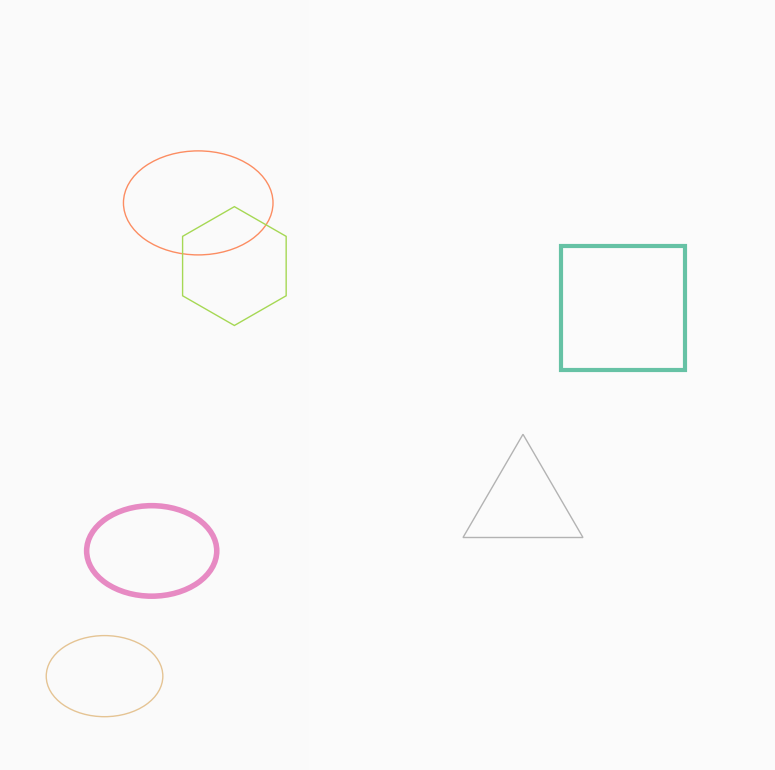[{"shape": "square", "thickness": 1.5, "radius": 0.4, "center": [0.804, 0.6]}, {"shape": "oval", "thickness": 0.5, "radius": 0.48, "center": [0.256, 0.736]}, {"shape": "oval", "thickness": 2, "radius": 0.42, "center": [0.196, 0.285]}, {"shape": "hexagon", "thickness": 0.5, "radius": 0.39, "center": [0.302, 0.654]}, {"shape": "oval", "thickness": 0.5, "radius": 0.38, "center": [0.135, 0.122]}, {"shape": "triangle", "thickness": 0.5, "radius": 0.45, "center": [0.675, 0.347]}]